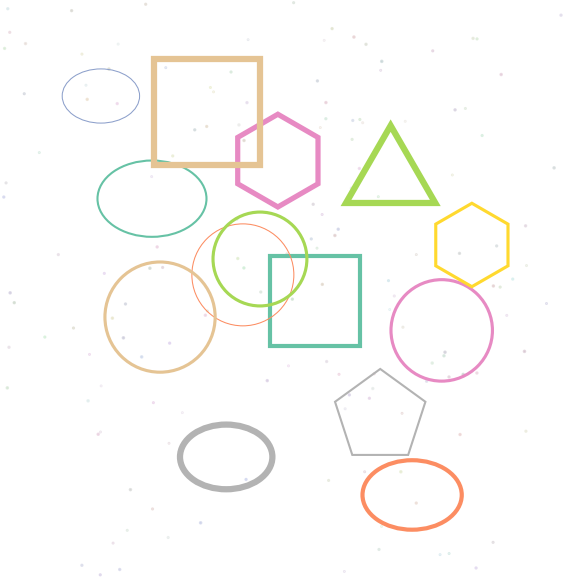[{"shape": "square", "thickness": 2, "radius": 0.39, "center": [0.545, 0.478]}, {"shape": "oval", "thickness": 1, "radius": 0.47, "center": [0.263, 0.655]}, {"shape": "oval", "thickness": 2, "radius": 0.43, "center": [0.714, 0.142]}, {"shape": "circle", "thickness": 0.5, "radius": 0.44, "center": [0.421, 0.523]}, {"shape": "oval", "thickness": 0.5, "radius": 0.34, "center": [0.175, 0.833]}, {"shape": "circle", "thickness": 1.5, "radius": 0.44, "center": [0.765, 0.427]}, {"shape": "hexagon", "thickness": 2.5, "radius": 0.4, "center": [0.481, 0.721]}, {"shape": "circle", "thickness": 1.5, "radius": 0.41, "center": [0.45, 0.551]}, {"shape": "triangle", "thickness": 3, "radius": 0.45, "center": [0.676, 0.692]}, {"shape": "hexagon", "thickness": 1.5, "radius": 0.36, "center": [0.817, 0.575]}, {"shape": "square", "thickness": 3, "radius": 0.46, "center": [0.358, 0.805]}, {"shape": "circle", "thickness": 1.5, "radius": 0.48, "center": [0.277, 0.45]}, {"shape": "oval", "thickness": 3, "radius": 0.4, "center": [0.392, 0.208]}, {"shape": "pentagon", "thickness": 1, "radius": 0.41, "center": [0.658, 0.278]}]